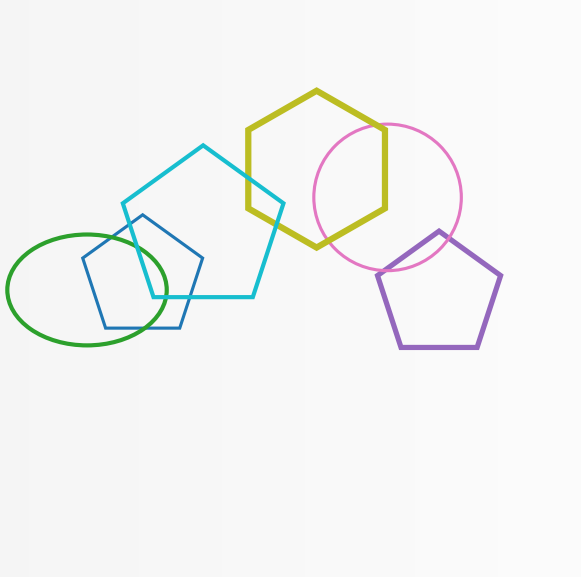[{"shape": "pentagon", "thickness": 1.5, "radius": 0.54, "center": [0.245, 0.519]}, {"shape": "oval", "thickness": 2, "radius": 0.69, "center": [0.15, 0.497]}, {"shape": "pentagon", "thickness": 2.5, "radius": 0.56, "center": [0.755, 0.488]}, {"shape": "circle", "thickness": 1.5, "radius": 0.63, "center": [0.667, 0.657]}, {"shape": "hexagon", "thickness": 3, "radius": 0.68, "center": [0.545, 0.706]}, {"shape": "pentagon", "thickness": 2, "radius": 0.73, "center": [0.35, 0.602]}]